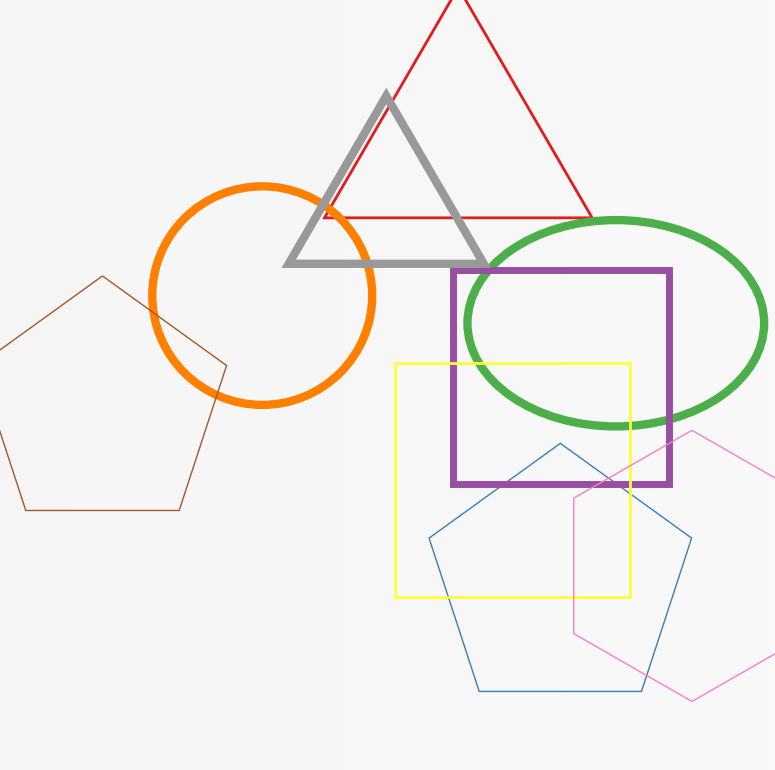[{"shape": "triangle", "thickness": 1, "radius": 1.0, "center": [0.591, 0.817]}, {"shape": "pentagon", "thickness": 0.5, "radius": 0.89, "center": [0.723, 0.246]}, {"shape": "oval", "thickness": 3, "radius": 0.96, "center": [0.795, 0.58]}, {"shape": "square", "thickness": 2.5, "radius": 0.7, "center": [0.724, 0.51]}, {"shape": "circle", "thickness": 3, "radius": 0.71, "center": [0.338, 0.616]}, {"shape": "square", "thickness": 1, "radius": 0.76, "center": [0.661, 0.376]}, {"shape": "pentagon", "thickness": 0.5, "radius": 0.84, "center": [0.132, 0.473]}, {"shape": "hexagon", "thickness": 0.5, "radius": 0.88, "center": [0.893, 0.265]}, {"shape": "triangle", "thickness": 3, "radius": 0.73, "center": [0.498, 0.73]}]